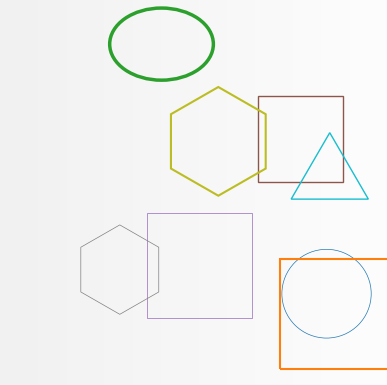[{"shape": "circle", "thickness": 0.5, "radius": 0.58, "center": [0.843, 0.237]}, {"shape": "square", "thickness": 1.5, "radius": 0.71, "center": [0.866, 0.184]}, {"shape": "oval", "thickness": 2.5, "radius": 0.67, "center": [0.417, 0.885]}, {"shape": "square", "thickness": 0.5, "radius": 0.68, "center": [0.515, 0.31]}, {"shape": "square", "thickness": 1, "radius": 0.55, "center": [0.776, 0.639]}, {"shape": "hexagon", "thickness": 0.5, "radius": 0.58, "center": [0.309, 0.3]}, {"shape": "hexagon", "thickness": 1.5, "radius": 0.71, "center": [0.563, 0.633]}, {"shape": "triangle", "thickness": 1, "radius": 0.58, "center": [0.851, 0.54]}]